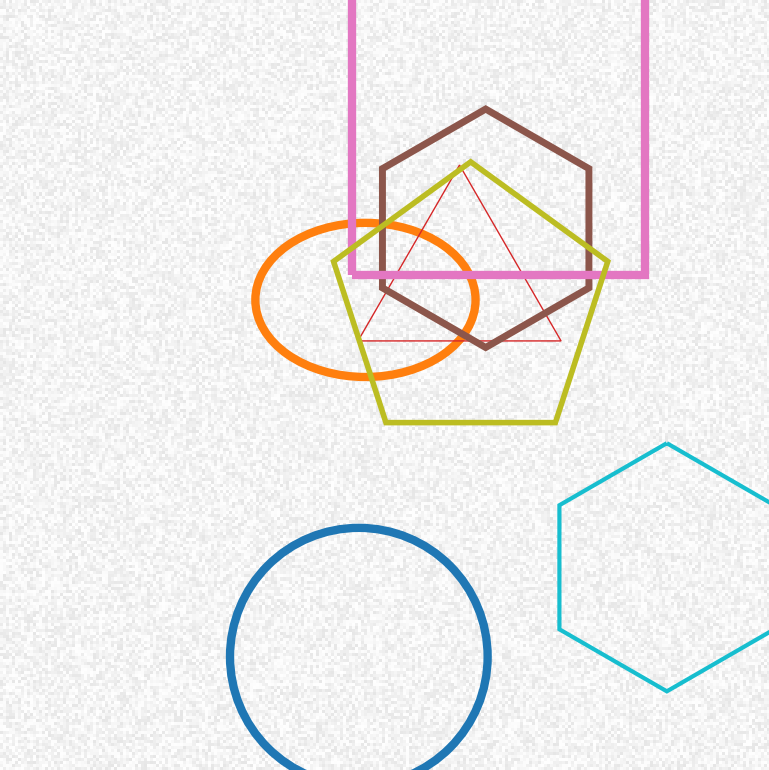[{"shape": "circle", "thickness": 3, "radius": 0.84, "center": [0.466, 0.147]}, {"shape": "oval", "thickness": 3, "radius": 0.71, "center": [0.475, 0.61]}, {"shape": "triangle", "thickness": 0.5, "radius": 0.76, "center": [0.597, 0.633]}, {"shape": "hexagon", "thickness": 2.5, "radius": 0.77, "center": [0.631, 0.704]}, {"shape": "square", "thickness": 3, "radius": 0.95, "center": [0.647, 0.833]}, {"shape": "pentagon", "thickness": 2, "radius": 0.94, "center": [0.611, 0.603]}, {"shape": "hexagon", "thickness": 1.5, "radius": 0.81, "center": [0.866, 0.263]}]